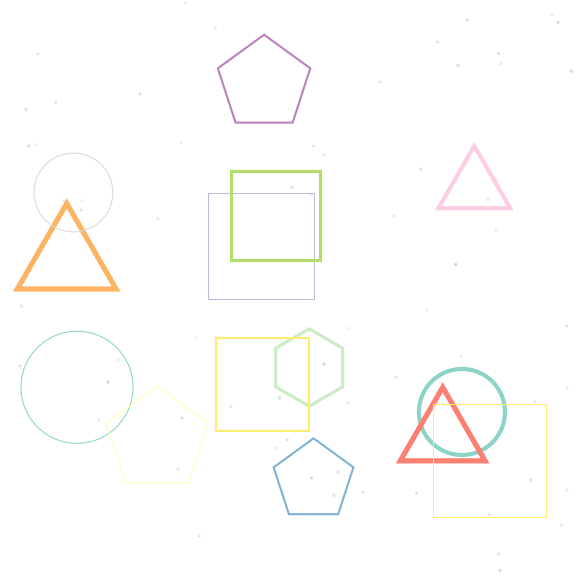[{"shape": "circle", "thickness": 2, "radius": 0.37, "center": [0.8, 0.286]}, {"shape": "circle", "thickness": 0.5, "radius": 0.49, "center": [0.133, 0.329]}, {"shape": "pentagon", "thickness": 0.5, "radius": 0.46, "center": [0.272, 0.238]}, {"shape": "square", "thickness": 0.5, "radius": 0.46, "center": [0.451, 0.574]}, {"shape": "triangle", "thickness": 2.5, "radius": 0.42, "center": [0.767, 0.244]}, {"shape": "pentagon", "thickness": 1, "radius": 0.36, "center": [0.543, 0.167]}, {"shape": "triangle", "thickness": 2.5, "radius": 0.49, "center": [0.116, 0.548]}, {"shape": "square", "thickness": 1.5, "radius": 0.38, "center": [0.477, 0.626]}, {"shape": "triangle", "thickness": 2, "radius": 0.36, "center": [0.821, 0.675]}, {"shape": "circle", "thickness": 0.5, "radius": 0.34, "center": [0.127, 0.666]}, {"shape": "pentagon", "thickness": 1, "radius": 0.42, "center": [0.457, 0.855]}, {"shape": "hexagon", "thickness": 1.5, "radius": 0.33, "center": [0.535, 0.363]}, {"shape": "square", "thickness": 1, "radius": 0.4, "center": [0.455, 0.333]}, {"shape": "square", "thickness": 0.5, "radius": 0.49, "center": [0.848, 0.202]}]